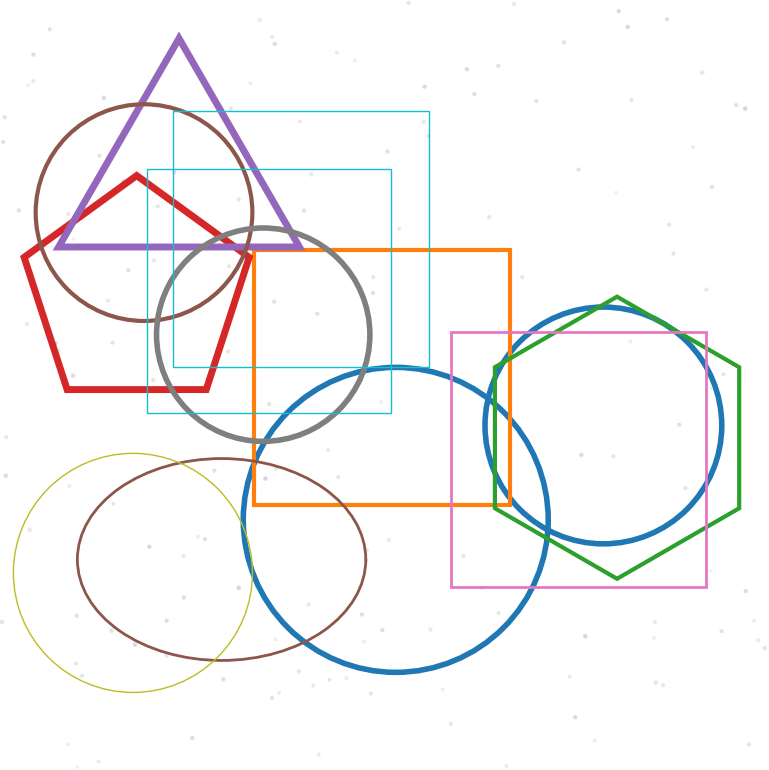[{"shape": "circle", "thickness": 2, "radius": 0.77, "center": [0.784, 0.447]}, {"shape": "circle", "thickness": 2, "radius": 0.99, "center": [0.514, 0.325]}, {"shape": "square", "thickness": 1.5, "radius": 0.83, "center": [0.496, 0.51]}, {"shape": "hexagon", "thickness": 1.5, "radius": 0.92, "center": [0.801, 0.432]}, {"shape": "pentagon", "thickness": 2.5, "radius": 0.77, "center": [0.177, 0.618]}, {"shape": "triangle", "thickness": 2.5, "radius": 0.9, "center": [0.232, 0.77]}, {"shape": "circle", "thickness": 1.5, "radius": 0.7, "center": [0.187, 0.724]}, {"shape": "oval", "thickness": 1, "radius": 0.94, "center": [0.288, 0.273]}, {"shape": "square", "thickness": 1, "radius": 0.83, "center": [0.751, 0.403]}, {"shape": "circle", "thickness": 2, "radius": 0.69, "center": [0.342, 0.565]}, {"shape": "circle", "thickness": 0.5, "radius": 0.78, "center": [0.173, 0.256]}, {"shape": "square", "thickness": 0.5, "radius": 0.79, "center": [0.349, 0.622]}, {"shape": "square", "thickness": 0.5, "radius": 0.83, "center": [0.391, 0.689]}]